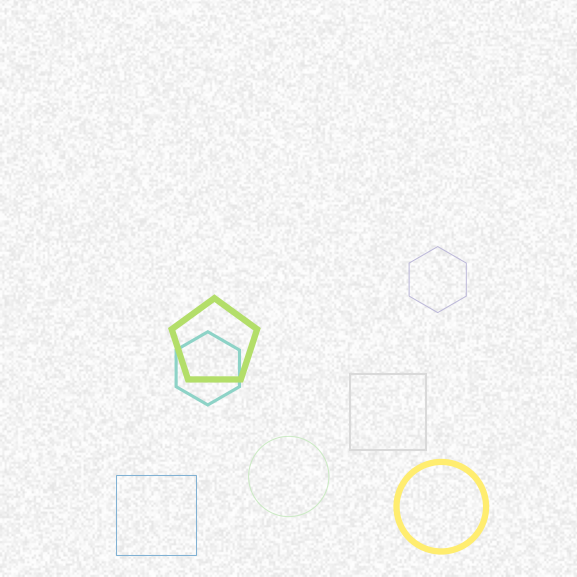[{"shape": "hexagon", "thickness": 1.5, "radius": 0.32, "center": [0.36, 0.361]}, {"shape": "hexagon", "thickness": 0.5, "radius": 0.29, "center": [0.758, 0.515]}, {"shape": "square", "thickness": 0.5, "radius": 0.35, "center": [0.27, 0.107]}, {"shape": "pentagon", "thickness": 3, "radius": 0.39, "center": [0.371, 0.405]}, {"shape": "square", "thickness": 1, "radius": 0.33, "center": [0.672, 0.285]}, {"shape": "circle", "thickness": 0.5, "radius": 0.35, "center": [0.5, 0.174]}, {"shape": "circle", "thickness": 3, "radius": 0.39, "center": [0.764, 0.122]}]